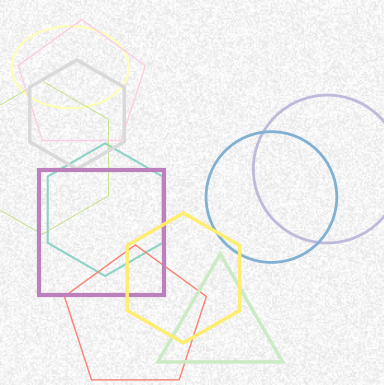[{"shape": "hexagon", "thickness": 1.5, "radius": 0.86, "center": [0.273, 0.455]}, {"shape": "oval", "thickness": 1.5, "radius": 0.76, "center": [0.182, 0.826]}, {"shape": "circle", "thickness": 2, "radius": 0.96, "center": [0.85, 0.561]}, {"shape": "pentagon", "thickness": 1, "radius": 0.97, "center": [0.352, 0.17]}, {"shape": "circle", "thickness": 2, "radius": 0.85, "center": [0.705, 0.488]}, {"shape": "hexagon", "thickness": 0.5, "radius": 1.0, "center": [0.109, 0.591]}, {"shape": "pentagon", "thickness": 1, "radius": 0.87, "center": [0.212, 0.776]}, {"shape": "hexagon", "thickness": 2.5, "radius": 0.71, "center": [0.2, 0.703]}, {"shape": "square", "thickness": 3, "radius": 0.81, "center": [0.263, 0.396]}, {"shape": "triangle", "thickness": 2.5, "radius": 0.94, "center": [0.572, 0.154]}, {"shape": "hexagon", "thickness": 2.5, "radius": 0.84, "center": [0.476, 0.278]}]